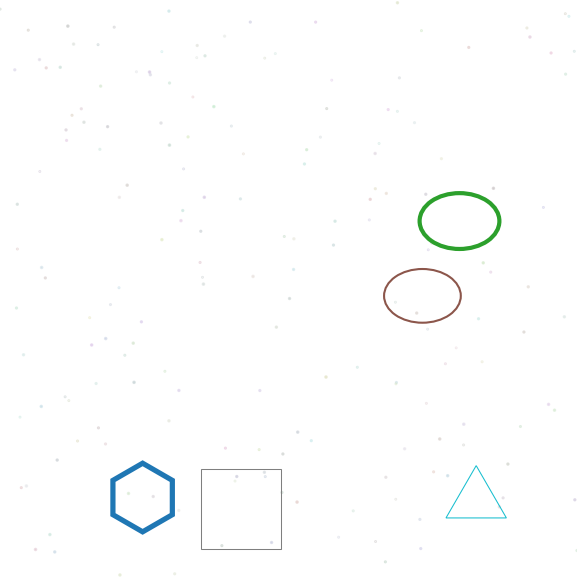[{"shape": "hexagon", "thickness": 2.5, "radius": 0.3, "center": [0.247, 0.138]}, {"shape": "oval", "thickness": 2, "radius": 0.35, "center": [0.796, 0.616]}, {"shape": "oval", "thickness": 1, "radius": 0.33, "center": [0.731, 0.487]}, {"shape": "square", "thickness": 0.5, "radius": 0.34, "center": [0.418, 0.118]}, {"shape": "triangle", "thickness": 0.5, "radius": 0.3, "center": [0.825, 0.132]}]